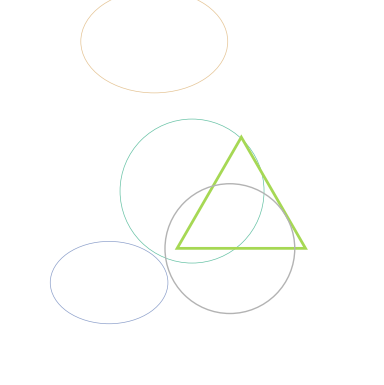[{"shape": "circle", "thickness": 0.5, "radius": 0.94, "center": [0.499, 0.504]}, {"shape": "oval", "thickness": 0.5, "radius": 0.76, "center": [0.283, 0.266]}, {"shape": "triangle", "thickness": 2, "radius": 0.96, "center": [0.627, 0.451]}, {"shape": "oval", "thickness": 0.5, "radius": 0.95, "center": [0.401, 0.892]}, {"shape": "circle", "thickness": 1, "radius": 0.84, "center": [0.597, 0.354]}]